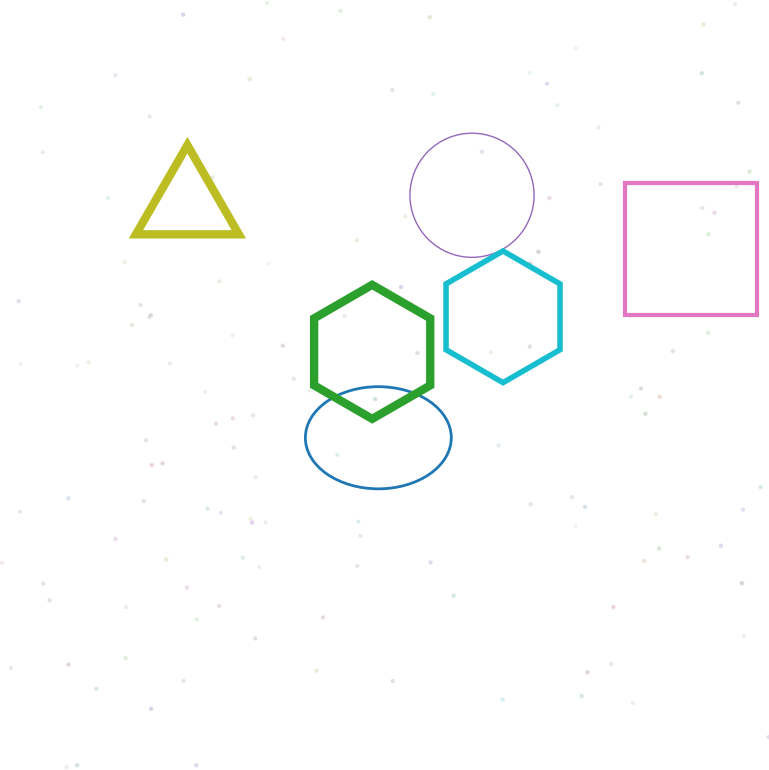[{"shape": "oval", "thickness": 1, "radius": 0.47, "center": [0.491, 0.431]}, {"shape": "hexagon", "thickness": 3, "radius": 0.44, "center": [0.483, 0.543]}, {"shape": "circle", "thickness": 0.5, "radius": 0.4, "center": [0.613, 0.746]}, {"shape": "square", "thickness": 1.5, "radius": 0.43, "center": [0.897, 0.677]}, {"shape": "triangle", "thickness": 3, "radius": 0.39, "center": [0.243, 0.734]}, {"shape": "hexagon", "thickness": 2, "radius": 0.43, "center": [0.653, 0.589]}]